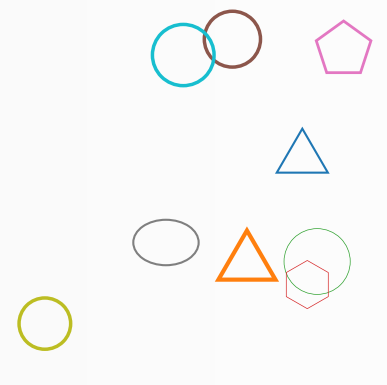[{"shape": "triangle", "thickness": 1.5, "radius": 0.38, "center": [0.78, 0.59]}, {"shape": "triangle", "thickness": 3, "radius": 0.43, "center": [0.637, 0.316]}, {"shape": "circle", "thickness": 0.5, "radius": 0.43, "center": [0.818, 0.321]}, {"shape": "hexagon", "thickness": 0.5, "radius": 0.31, "center": [0.793, 0.261]}, {"shape": "circle", "thickness": 2.5, "radius": 0.36, "center": [0.6, 0.898]}, {"shape": "pentagon", "thickness": 2, "radius": 0.37, "center": [0.887, 0.871]}, {"shape": "oval", "thickness": 1.5, "radius": 0.42, "center": [0.428, 0.37]}, {"shape": "circle", "thickness": 2.5, "radius": 0.33, "center": [0.116, 0.159]}, {"shape": "circle", "thickness": 2.5, "radius": 0.4, "center": [0.473, 0.857]}]